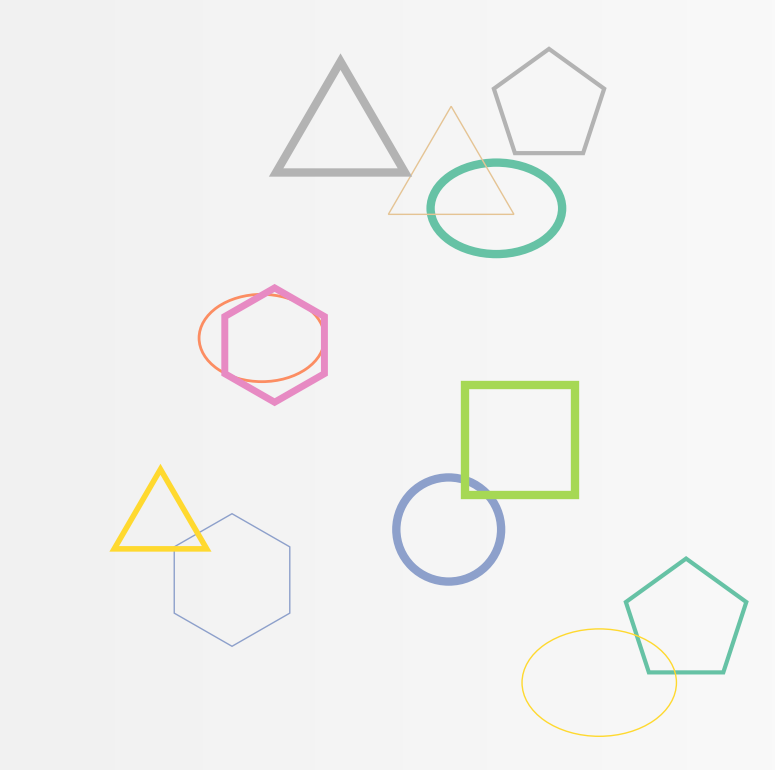[{"shape": "oval", "thickness": 3, "radius": 0.42, "center": [0.64, 0.729]}, {"shape": "pentagon", "thickness": 1.5, "radius": 0.41, "center": [0.885, 0.193]}, {"shape": "oval", "thickness": 1, "radius": 0.4, "center": [0.338, 0.561]}, {"shape": "hexagon", "thickness": 0.5, "radius": 0.43, "center": [0.299, 0.247]}, {"shape": "circle", "thickness": 3, "radius": 0.34, "center": [0.579, 0.312]}, {"shape": "hexagon", "thickness": 2.5, "radius": 0.37, "center": [0.354, 0.552]}, {"shape": "square", "thickness": 3, "radius": 0.36, "center": [0.671, 0.428]}, {"shape": "oval", "thickness": 0.5, "radius": 0.5, "center": [0.773, 0.114]}, {"shape": "triangle", "thickness": 2, "radius": 0.34, "center": [0.207, 0.322]}, {"shape": "triangle", "thickness": 0.5, "radius": 0.47, "center": [0.582, 0.768]}, {"shape": "triangle", "thickness": 3, "radius": 0.48, "center": [0.439, 0.824]}, {"shape": "pentagon", "thickness": 1.5, "radius": 0.37, "center": [0.708, 0.862]}]